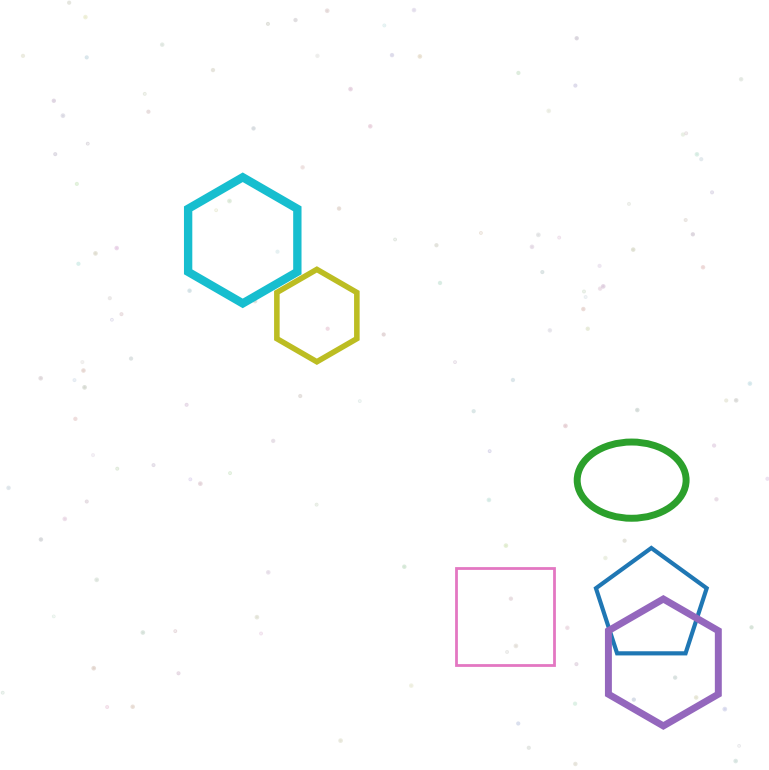[{"shape": "pentagon", "thickness": 1.5, "radius": 0.38, "center": [0.846, 0.213]}, {"shape": "oval", "thickness": 2.5, "radius": 0.35, "center": [0.82, 0.376]}, {"shape": "hexagon", "thickness": 2.5, "radius": 0.41, "center": [0.862, 0.14]}, {"shape": "square", "thickness": 1, "radius": 0.32, "center": [0.656, 0.199]}, {"shape": "hexagon", "thickness": 2, "radius": 0.3, "center": [0.412, 0.59]}, {"shape": "hexagon", "thickness": 3, "radius": 0.41, "center": [0.315, 0.688]}]